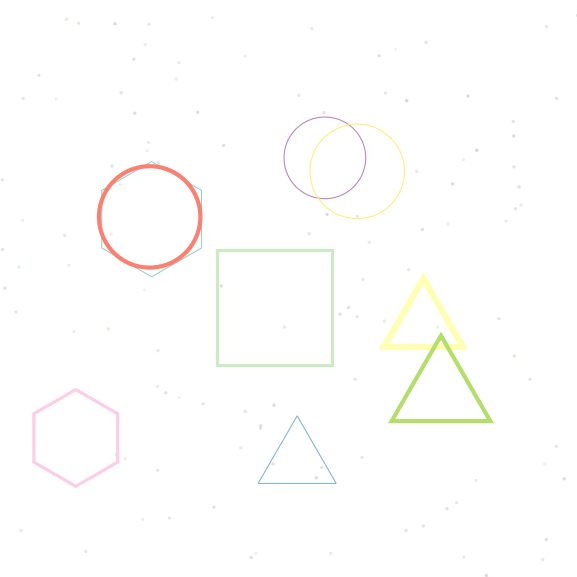[{"shape": "hexagon", "thickness": 0.5, "radius": 0.5, "center": [0.263, 0.62]}, {"shape": "triangle", "thickness": 3, "radius": 0.4, "center": [0.733, 0.438]}, {"shape": "circle", "thickness": 2, "radius": 0.44, "center": [0.259, 0.624]}, {"shape": "triangle", "thickness": 0.5, "radius": 0.39, "center": [0.515, 0.201]}, {"shape": "triangle", "thickness": 2, "radius": 0.49, "center": [0.764, 0.319]}, {"shape": "hexagon", "thickness": 1.5, "radius": 0.42, "center": [0.131, 0.241]}, {"shape": "circle", "thickness": 0.5, "radius": 0.35, "center": [0.563, 0.726]}, {"shape": "square", "thickness": 1.5, "radius": 0.5, "center": [0.475, 0.466]}, {"shape": "circle", "thickness": 0.5, "radius": 0.41, "center": [0.619, 0.702]}]